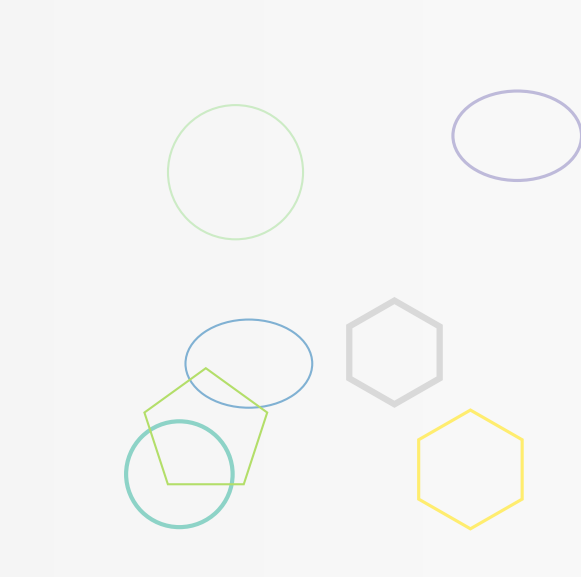[{"shape": "circle", "thickness": 2, "radius": 0.46, "center": [0.309, 0.178]}, {"shape": "oval", "thickness": 1.5, "radius": 0.55, "center": [0.89, 0.764]}, {"shape": "oval", "thickness": 1, "radius": 0.55, "center": [0.428, 0.369]}, {"shape": "pentagon", "thickness": 1, "radius": 0.56, "center": [0.354, 0.25]}, {"shape": "hexagon", "thickness": 3, "radius": 0.45, "center": [0.679, 0.389]}, {"shape": "circle", "thickness": 1, "radius": 0.58, "center": [0.405, 0.701]}, {"shape": "hexagon", "thickness": 1.5, "radius": 0.51, "center": [0.809, 0.186]}]